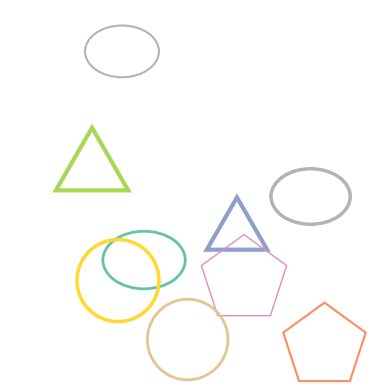[{"shape": "oval", "thickness": 2, "radius": 0.53, "center": [0.374, 0.325]}, {"shape": "pentagon", "thickness": 1.5, "radius": 0.56, "center": [0.843, 0.101]}, {"shape": "triangle", "thickness": 3, "radius": 0.45, "center": [0.616, 0.397]}, {"shape": "pentagon", "thickness": 1, "radius": 0.58, "center": [0.634, 0.274]}, {"shape": "triangle", "thickness": 3, "radius": 0.54, "center": [0.239, 0.56]}, {"shape": "circle", "thickness": 2.5, "radius": 0.53, "center": [0.306, 0.271]}, {"shape": "circle", "thickness": 2, "radius": 0.52, "center": [0.487, 0.118]}, {"shape": "oval", "thickness": 2.5, "radius": 0.51, "center": [0.807, 0.49]}, {"shape": "oval", "thickness": 1.5, "radius": 0.48, "center": [0.317, 0.867]}]